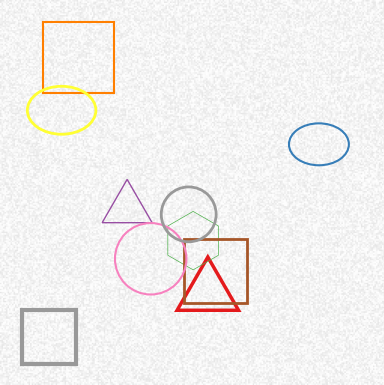[{"shape": "triangle", "thickness": 2.5, "radius": 0.46, "center": [0.54, 0.24]}, {"shape": "oval", "thickness": 1.5, "radius": 0.39, "center": [0.828, 0.625]}, {"shape": "hexagon", "thickness": 0.5, "radius": 0.38, "center": [0.502, 0.375]}, {"shape": "triangle", "thickness": 1, "radius": 0.37, "center": [0.33, 0.459]}, {"shape": "square", "thickness": 1.5, "radius": 0.46, "center": [0.203, 0.851]}, {"shape": "oval", "thickness": 2, "radius": 0.44, "center": [0.16, 0.714]}, {"shape": "square", "thickness": 2, "radius": 0.41, "center": [0.56, 0.297]}, {"shape": "circle", "thickness": 1.5, "radius": 0.46, "center": [0.391, 0.328]}, {"shape": "square", "thickness": 3, "radius": 0.35, "center": [0.127, 0.124]}, {"shape": "circle", "thickness": 2, "radius": 0.36, "center": [0.49, 0.443]}]